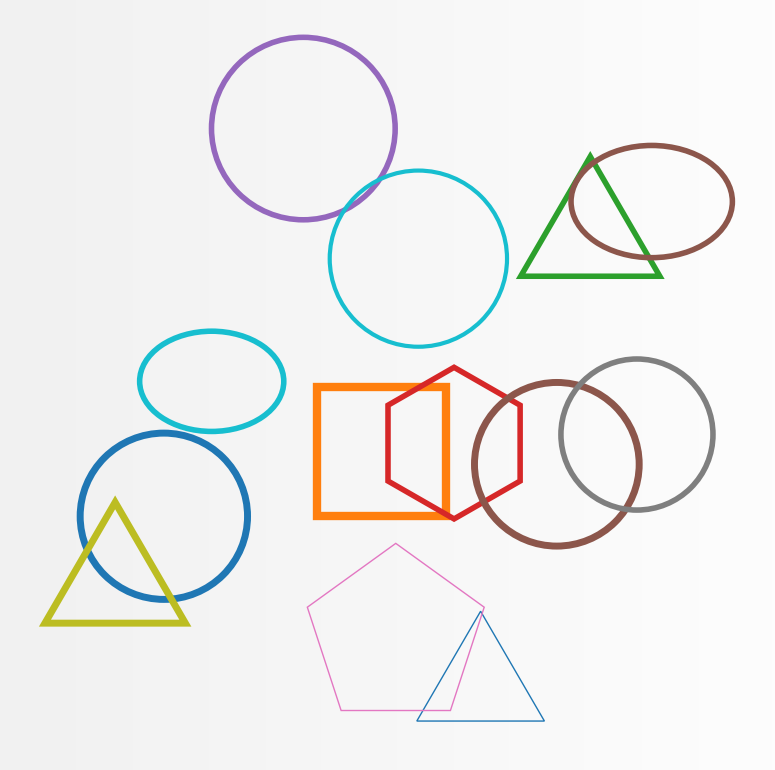[{"shape": "circle", "thickness": 2.5, "radius": 0.54, "center": [0.211, 0.33]}, {"shape": "triangle", "thickness": 0.5, "radius": 0.48, "center": [0.62, 0.111]}, {"shape": "square", "thickness": 3, "radius": 0.42, "center": [0.493, 0.414]}, {"shape": "triangle", "thickness": 2, "radius": 0.52, "center": [0.762, 0.693]}, {"shape": "hexagon", "thickness": 2, "radius": 0.49, "center": [0.586, 0.424]}, {"shape": "circle", "thickness": 2, "radius": 0.59, "center": [0.391, 0.833]}, {"shape": "oval", "thickness": 2, "radius": 0.52, "center": [0.841, 0.738]}, {"shape": "circle", "thickness": 2.5, "radius": 0.53, "center": [0.718, 0.397]}, {"shape": "pentagon", "thickness": 0.5, "radius": 0.6, "center": [0.511, 0.174]}, {"shape": "circle", "thickness": 2, "radius": 0.49, "center": [0.822, 0.436]}, {"shape": "triangle", "thickness": 2.5, "radius": 0.52, "center": [0.149, 0.243]}, {"shape": "circle", "thickness": 1.5, "radius": 0.57, "center": [0.54, 0.664]}, {"shape": "oval", "thickness": 2, "radius": 0.46, "center": [0.273, 0.505]}]